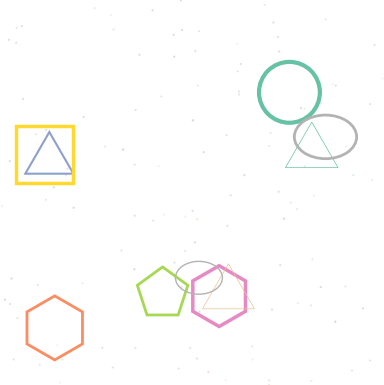[{"shape": "circle", "thickness": 3, "radius": 0.4, "center": [0.752, 0.76]}, {"shape": "triangle", "thickness": 0.5, "radius": 0.39, "center": [0.81, 0.604]}, {"shape": "hexagon", "thickness": 2, "radius": 0.42, "center": [0.142, 0.148]}, {"shape": "triangle", "thickness": 1.5, "radius": 0.36, "center": [0.128, 0.585]}, {"shape": "hexagon", "thickness": 2.5, "radius": 0.39, "center": [0.569, 0.231]}, {"shape": "pentagon", "thickness": 2, "radius": 0.34, "center": [0.422, 0.238]}, {"shape": "square", "thickness": 2.5, "radius": 0.37, "center": [0.115, 0.599]}, {"shape": "triangle", "thickness": 0.5, "radius": 0.39, "center": [0.593, 0.237]}, {"shape": "oval", "thickness": 1, "radius": 0.3, "center": [0.517, 0.278]}, {"shape": "oval", "thickness": 2, "radius": 0.4, "center": [0.845, 0.644]}]